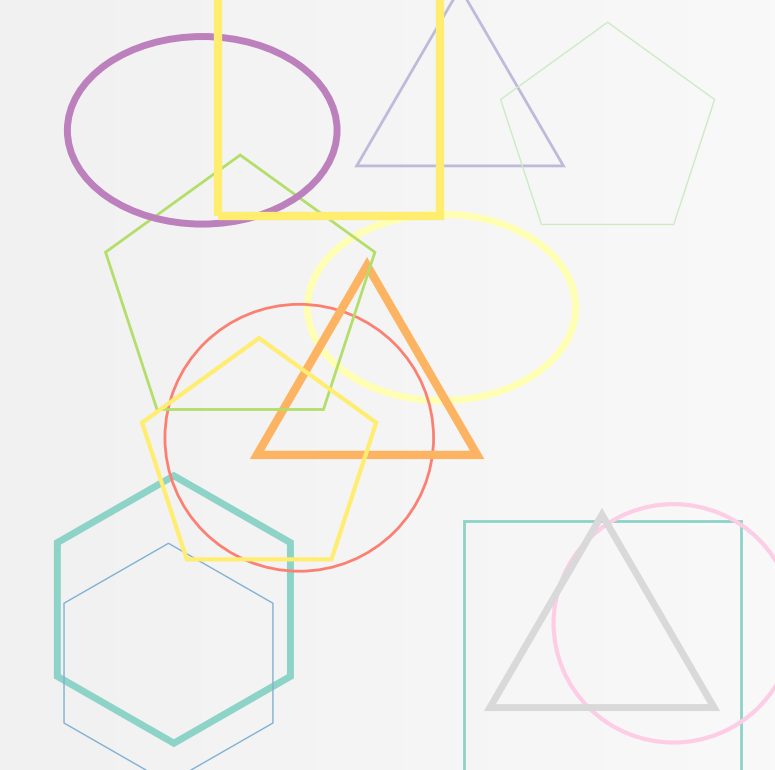[{"shape": "hexagon", "thickness": 2.5, "radius": 0.87, "center": [0.224, 0.208]}, {"shape": "square", "thickness": 1, "radius": 0.9, "center": [0.777, 0.144]}, {"shape": "oval", "thickness": 2.5, "radius": 0.87, "center": [0.57, 0.601]}, {"shape": "triangle", "thickness": 1, "radius": 0.77, "center": [0.594, 0.862]}, {"shape": "circle", "thickness": 1, "radius": 0.87, "center": [0.386, 0.431]}, {"shape": "hexagon", "thickness": 0.5, "radius": 0.78, "center": [0.217, 0.139]}, {"shape": "triangle", "thickness": 3, "radius": 0.82, "center": [0.474, 0.491]}, {"shape": "pentagon", "thickness": 1, "radius": 0.91, "center": [0.31, 0.616]}, {"shape": "circle", "thickness": 1.5, "radius": 0.77, "center": [0.869, 0.19]}, {"shape": "triangle", "thickness": 2.5, "radius": 0.84, "center": [0.777, 0.165]}, {"shape": "oval", "thickness": 2.5, "radius": 0.87, "center": [0.261, 0.831]}, {"shape": "pentagon", "thickness": 0.5, "radius": 0.73, "center": [0.784, 0.826]}, {"shape": "square", "thickness": 3, "radius": 0.72, "center": [0.424, 0.862]}, {"shape": "pentagon", "thickness": 1.5, "radius": 0.79, "center": [0.334, 0.402]}]